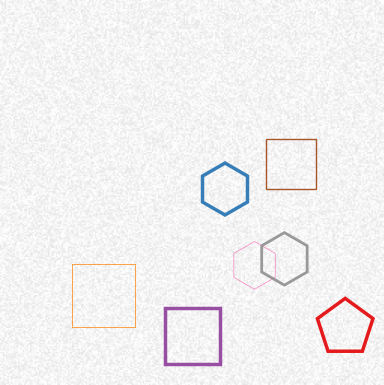[{"shape": "pentagon", "thickness": 2.5, "radius": 0.38, "center": [0.897, 0.149]}, {"shape": "hexagon", "thickness": 2.5, "radius": 0.34, "center": [0.584, 0.509]}, {"shape": "square", "thickness": 2.5, "radius": 0.36, "center": [0.5, 0.128]}, {"shape": "square", "thickness": 0.5, "radius": 0.41, "center": [0.269, 0.231]}, {"shape": "square", "thickness": 1, "radius": 0.33, "center": [0.755, 0.574]}, {"shape": "hexagon", "thickness": 0.5, "radius": 0.31, "center": [0.661, 0.311]}, {"shape": "hexagon", "thickness": 2, "radius": 0.34, "center": [0.739, 0.328]}]